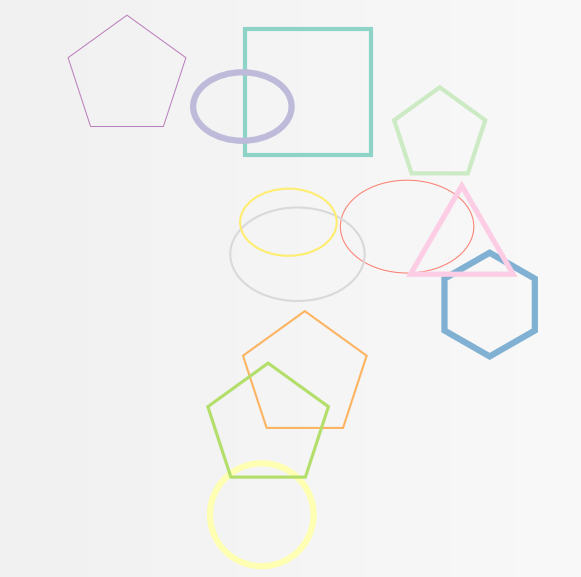[{"shape": "square", "thickness": 2, "radius": 0.54, "center": [0.53, 0.84]}, {"shape": "circle", "thickness": 3, "radius": 0.45, "center": [0.45, 0.108]}, {"shape": "oval", "thickness": 3, "radius": 0.42, "center": [0.417, 0.815]}, {"shape": "oval", "thickness": 0.5, "radius": 0.57, "center": [0.7, 0.607]}, {"shape": "hexagon", "thickness": 3, "radius": 0.45, "center": [0.842, 0.472]}, {"shape": "pentagon", "thickness": 1, "radius": 0.56, "center": [0.524, 0.349]}, {"shape": "pentagon", "thickness": 1.5, "radius": 0.55, "center": [0.461, 0.261]}, {"shape": "triangle", "thickness": 2.5, "radius": 0.51, "center": [0.795, 0.575]}, {"shape": "oval", "thickness": 1, "radius": 0.58, "center": [0.512, 0.559]}, {"shape": "pentagon", "thickness": 0.5, "radius": 0.53, "center": [0.218, 0.866]}, {"shape": "pentagon", "thickness": 2, "radius": 0.41, "center": [0.756, 0.766]}, {"shape": "oval", "thickness": 1, "radius": 0.42, "center": [0.496, 0.614]}]